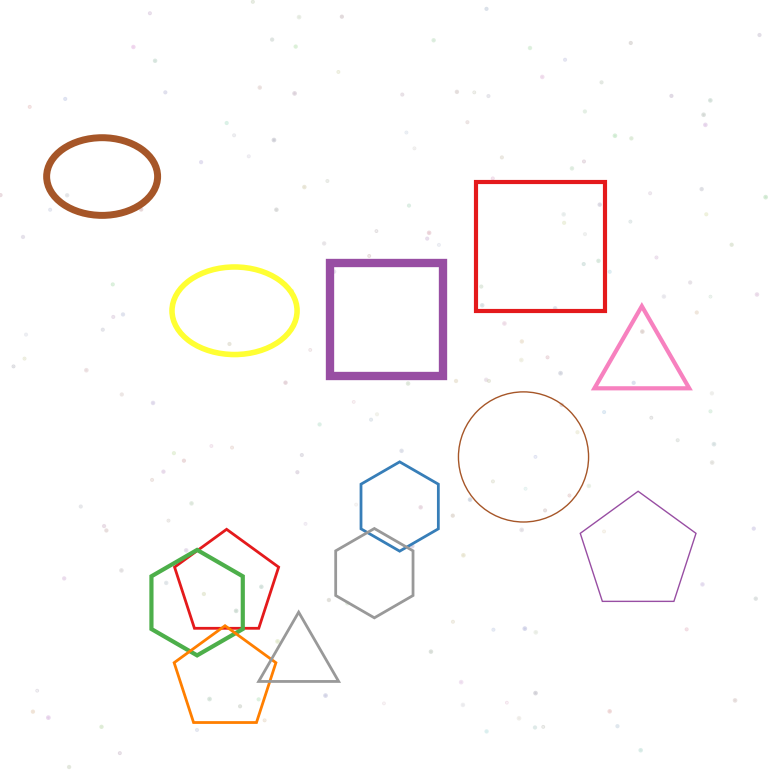[{"shape": "square", "thickness": 1.5, "radius": 0.42, "center": [0.701, 0.68]}, {"shape": "pentagon", "thickness": 1, "radius": 0.36, "center": [0.294, 0.242]}, {"shape": "hexagon", "thickness": 1, "radius": 0.29, "center": [0.519, 0.342]}, {"shape": "hexagon", "thickness": 1.5, "radius": 0.34, "center": [0.256, 0.217]}, {"shape": "square", "thickness": 3, "radius": 0.37, "center": [0.502, 0.585]}, {"shape": "pentagon", "thickness": 0.5, "radius": 0.4, "center": [0.829, 0.283]}, {"shape": "pentagon", "thickness": 1, "radius": 0.35, "center": [0.292, 0.118]}, {"shape": "oval", "thickness": 2, "radius": 0.41, "center": [0.305, 0.596]}, {"shape": "oval", "thickness": 2.5, "radius": 0.36, "center": [0.133, 0.771]}, {"shape": "circle", "thickness": 0.5, "radius": 0.42, "center": [0.68, 0.407]}, {"shape": "triangle", "thickness": 1.5, "radius": 0.36, "center": [0.834, 0.531]}, {"shape": "hexagon", "thickness": 1, "radius": 0.29, "center": [0.486, 0.256]}, {"shape": "triangle", "thickness": 1, "radius": 0.3, "center": [0.388, 0.145]}]